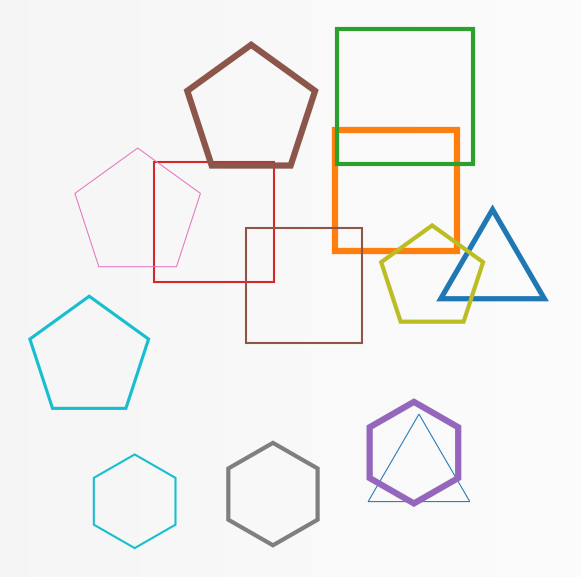[{"shape": "triangle", "thickness": 2.5, "radius": 0.51, "center": [0.847, 0.533]}, {"shape": "triangle", "thickness": 0.5, "radius": 0.51, "center": [0.721, 0.181]}, {"shape": "square", "thickness": 3, "radius": 0.52, "center": [0.681, 0.67]}, {"shape": "square", "thickness": 2, "radius": 0.59, "center": [0.696, 0.832]}, {"shape": "square", "thickness": 1, "radius": 0.52, "center": [0.368, 0.614]}, {"shape": "hexagon", "thickness": 3, "radius": 0.44, "center": [0.712, 0.215]}, {"shape": "square", "thickness": 1, "radius": 0.5, "center": [0.523, 0.505]}, {"shape": "pentagon", "thickness": 3, "radius": 0.58, "center": [0.432, 0.806]}, {"shape": "pentagon", "thickness": 0.5, "radius": 0.57, "center": [0.237, 0.629]}, {"shape": "hexagon", "thickness": 2, "radius": 0.44, "center": [0.47, 0.144]}, {"shape": "pentagon", "thickness": 2, "radius": 0.46, "center": [0.743, 0.517]}, {"shape": "pentagon", "thickness": 1.5, "radius": 0.54, "center": [0.153, 0.379]}, {"shape": "hexagon", "thickness": 1, "radius": 0.41, "center": [0.232, 0.131]}]